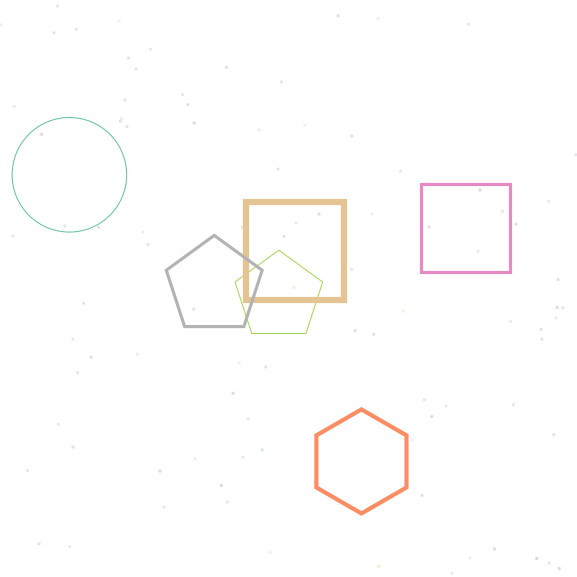[{"shape": "circle", "thickness": 0.5, "radius": 0.5, "center": [0.12, 0.696]}, {"shape": "hexagon", "thickness": 2, "radius": 0.45, "center": [0.626, 0.2]}, {"shape": "square", "thickness": 1.5, "radius": 0.38, "center": [0.806, 0.604]}, {"shape": "pentagon", "thickness": 0.5, "radius": 0.4, "center": [0.483, 0.486]}, {"shape": "square", "thickness": 3, "radius": 0.42, "center": [0.51, 0.564]}, {"shape": "pentagon", "thickness": 1.5, "radius": 0.44, "center": [0.371, 0.504]}]